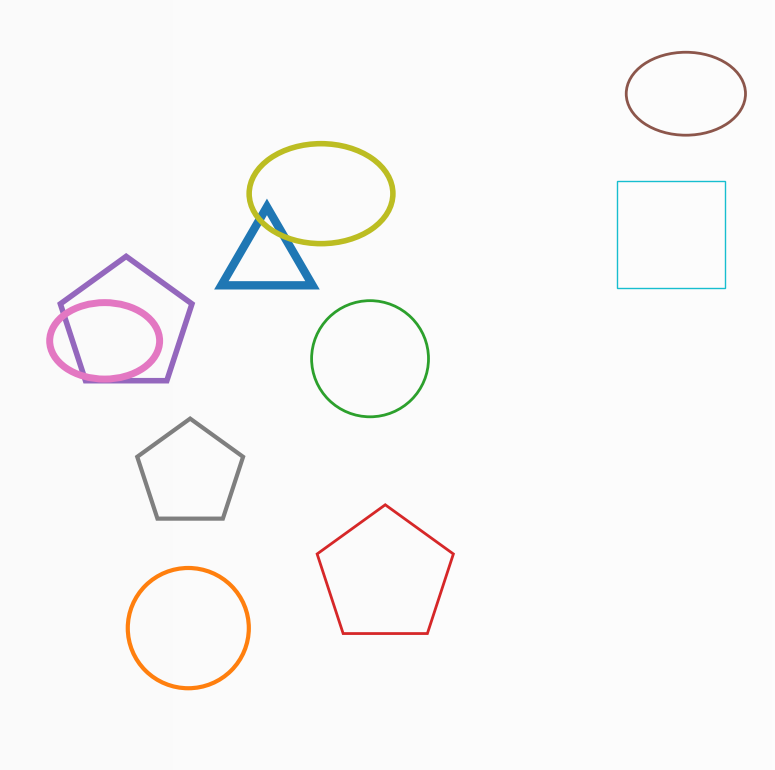[{"shape": "triangle", "thickness": 3, "radius": 0.34, "center": [0.344, 0.663]}, {"shape": "circle", "thickness": 1.5, "radius": 0.39, "center": [0.243, 0.184]}, {"shape": "circle", "thickness": 1, "radius": 0.38, "center": [0.477, 0.534]}, {"shape": "pentagon", "thickness": 1, "radius": 0.46, "center": [0.497, 0.252]}, {"shape": "pentagon", "thickness": 2, "radius": 0.45, "center": [0.163, 0.578]}, {"shape": "oval", "thickness": 1, "radius": 0.38, "center": [0.885, 0.878]}, {"shape": "oval", "thickness": 2.5, "radius": 0.35, "center": [0.135, 0.557]}, {"shape": "pentagon", "thickness": 1.5, "radius": 0.36, "center": [0.245, 0.385]}, {"shape": "oval", "thickness": 2, "radius": 0.46, "center": [0.414, 0.748]}, {"shape": "square", "thickness": 0.5, "radius": 0.35, "center": [0.866, 0.695]}]